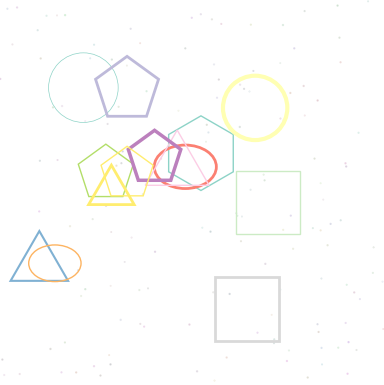[{"shape": "hexagon", "thickness": 1, "radius": 0.48, "center": [0.522, 0.602]}, {"shape": "circle", "thickness": 0.5, "radius": 0.45, "center": [0.217, 0.772]}, {"shape": "circle", "thickness": 3, "radius": 0.42, "center": [0.663, 0.72]}, {"shape": "pentagon", "thickness": 2, "radius": 0.43, "center": [0.33, 0.768]}, {"shape": "oval", "thickness": 2, "radius": 0.4, "center": [0.481, 0.567]}, {"shape": "triangle", "thickness": 1.5, "radius": 0.43, "center": [0.102, 0.314]}, {"shape": "oval", "thickness": 1, "radius": 0.34, "center": [0.143, 0.316]}, {"shape": "pentagon", "thickness": 1, "radius": 0.38, "center": [0.275, 0.55]}, {"shape": "triangle", "thickness": 1, "radius": 0.48, "center": [0.46, 0.567]}, {"shape": "square", "thickness": 2, "radius": 0.42, "center": [0.641, 0.198]}, {"shape": "pentagon", "thickness": 2.5, "radius": 0.36, "center": [0.401, 0.59]}, {"shape": "square", "thickness": 1, "radius": 0.41, "center": [0.696, 0.474]}, {"shape": "triangle", "thickness": 2, "radius": 0.34, "center": [0.289, 0.503]}, {"shape": "pentagon", "thickness": 1, "radius": 0.36, "center": [0.33, 0.549]}]